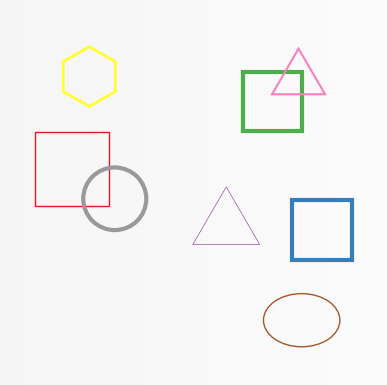[{"shape": "square", "thickness": 1, "radius": 0.48, "center": [0.185, 0.562]}, {"shape": "square", "thickness": 3, "radius": 0.39, "center": [0.831, 0.403]}, {"shape": "square", "thickness": 3, "radius": 0.38, "center": [0.702, 0.737]}, {"shape": "triangle", "thickness": 0.5, "radius": 0.5, "center": [0.584, 0.415]}, {"shape": "hexagon", "thickness": 2, "radius": 0.39, "center": [0.23, 0.801]}, {"shape": "oval", "thickness": 1, "radius": 0.49, "center": [0.779, 0.168]}, {"shape": "triangle", "thickness": 1.5, "radius": 0.39, "center": [0.77, 0.795]}, {"shape": "circle", "thickness": 3, "radius": 0.41, "center": [0.296, 0.484]}]